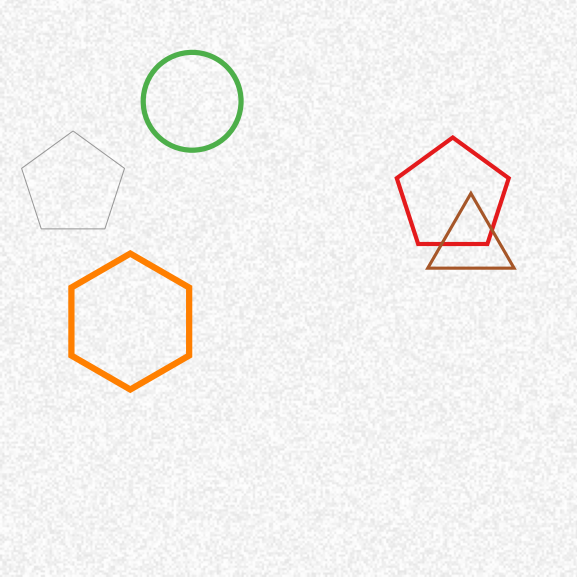[{"shape": "pentagon", "thickness": 2, "radius": 0.51, "center": [0.784, 0.659]}, {"shape": "circle", "thickness": 2.5, "radius": 0.42, "center": [0.333, 0.824]}, {"shape": "hexagon", "thickness": 3, "radius": 0.59, "center": [0.226, 0.442]}, {"shape": "triangle", "thickness": 1.5, "radius": 0.43, "center": [0.815, 0.578]}, {"shape": "pentagon", "thickness": 0.5, "radius": 0.47, "center": [0.127, 0.679]}]